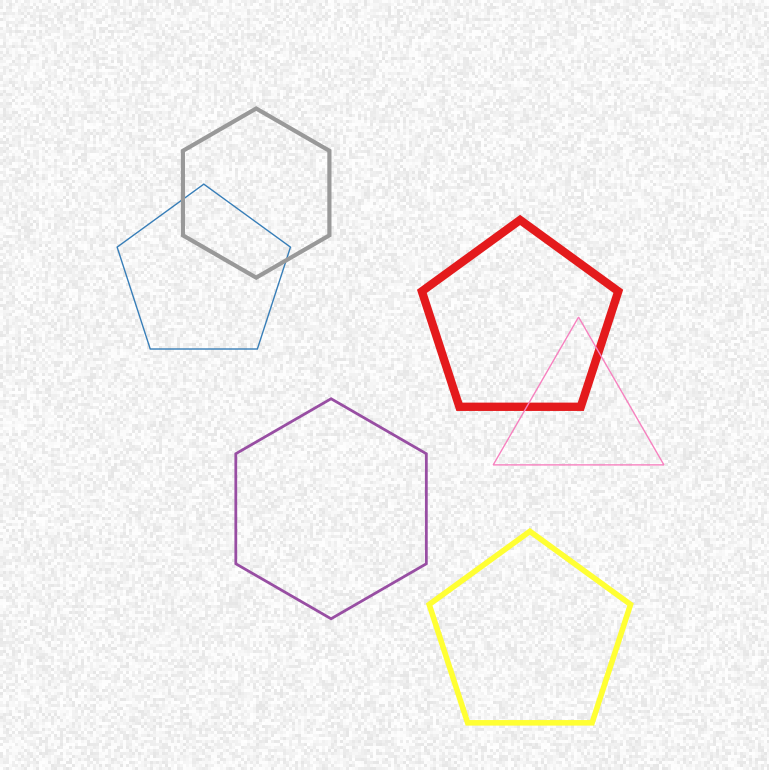[{"shape": "pentagon", "thickness": 3, "radius": 0.67, "center": [0.675, 0.58]}, {"shape": "pentagon", "thickness": 0.5, "radius": 0.59, "center": [0.265, 0.642]}, {"shape": "hexagon", "thickness": 1, "radius": 0.71, "center": [0.43, 0.339]}, {"shape": "pentagon", "thickness": 2, "radius": 0.69, "center": [0.688, 0.172]}, {"shape": "triangle", "thickness": 0.5, "radius": 0.64, "center": [0.751, 0.46]}, {"shape": "hexagon", "thickness": 1.5, "radius": 0.55, "center": [0.333, 0.749]}]